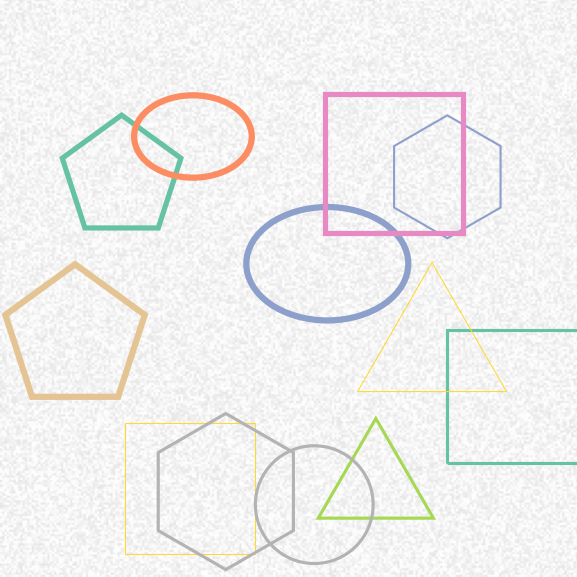[{"shape": "square", "thickness": 1.5, "radius": 0.57, "center": [0.889, 0.313]}, {"shape": "pentagon", "thickness": 2.5, "radius": 0.54, "center": [0.211, 0.692]}, {"shape": "oval", "thickness": 3, "radius": 0.51, "center": [0.334, 0.763]}, {"shape": "oval", "thickness": 3, "radius": 0.7, "center": [0.567, 0.542]}, {"shape": "hexagon", "thickness": 1, "radius": 0.53, "center": [0.775, 0.693]}, {"shape": "square", "thickness": 2.5, "radius": 0.6, "center": [0.682, 0.716]}, {"shape": "triangle", "thickness": 1.5, "radius": 0.58, "center": [0.651, 0.159]}, {"shape": "square", "thickness": 0.5, "radius": 0.56, "center": [0.329, 0.154]}, {"shape": "triangle", "thickness": 0.5, "radius": 0.74, "center": [0.748, 0.396]}, {"shape": "pentagon", "thickness": 3, "radius": 0.63, "center": [0.13, 0.415]}, {"shape": "hexagon", "thickness": 1.5, "radius": 0.68, "center": [0.391, 0.148]}, {"shape": "circle", "thickness": 1.5, "radius": 0.51, "center": [0.544, 0.125]}]